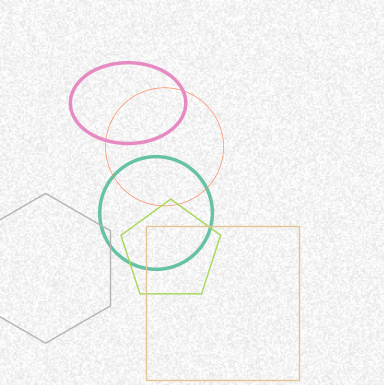[{"shape": "circle", "thickness": 2.5, "radius": 0.73, "center": [0.405, 0.447]}, {"shape": "circle", "thickness": 0.5, "radius": 0.77, "center": [0.427, 0.619]}, {"shape": "oval", "thickness": 2.5, "radius": 0.75, "center": [0.333, 0.732]}, {"shape": "pentagon", "thickness": 1, "radius": 0.68, "center": [0.444, 0.347]}, {"shape": "square", "thickness": 1, "radius": 1.0, "center": [0.578, 0.213]}, {"shape": "hexagon", "thickness": 1, "radius": 0.97, "center": [0.119, 0.303]}]